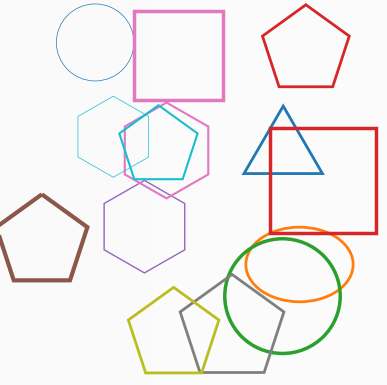[{"shape": "triangle", "thickness": 2, "radius": 0.58, "center": [0.731, 0.608]}, {"shape": "circle", "thickness": 0.5, "radius": 0.5, "center": [0.246, 0.89]}, {"shape": "oval", "thickness": 2, "radius": 0.69, "center": [0.773, 0.313]}, {"shape": "circle", "thickness": 2.5, "radius": 0.74, "center": [0.729, 0.231]}, {"shape": "square", "thickness": 2.5, "radius": 0.68, "center": [0.833, 0.531]}, {"shape": "pentagon", "thickness": 2, "radius": 0.59, "center": [0.789, 0.87]}, {"shape": "hexagon", "thickness": 1, "radius": 0.6, "center": [0.373, 0.411]}, {"shape": "pentagon", "thickness": 3, "radius": 0.62, "center": [0.108, 0.372]}, {"shape": "hexagon", "thickness": 1.5, "radius": 0.62, "center": [0.43, 0.609]}, {"shape": "square", "thickness": 2.5, "radius": 0.58, "center": [0.46, 0.857]}, {"shape": "pentagon", "thickness": 2, "radius": 0.7, "center": [0.599, 0.146]}, {"shape": "pentagon", "thickness": 2, "radius": 0.61, "center": [0.448, 0.131]}, {"shape": "pentagon", "thickness": 1.5, "radius": 0.53, "center": [0.409, 0.62]}, {"shape": "hexagon", "thickness": 0.5, "radius": 0.53, "center": [0.292, 0.645]}]